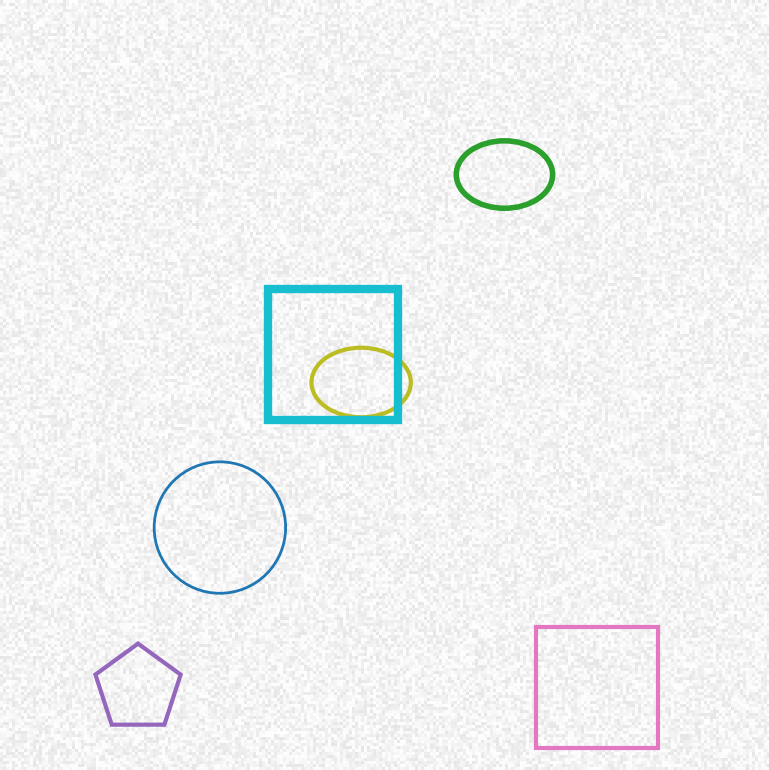[{"shape": "circle", "thickness": 1, "radius": 0.43, "center": [0.286, 0.315]}, {"shape": "oval", "thickness": 2, "radius": 0.31, "center": [0.655, 0.773]}, {"shape": "pentagon", "thickness": 1.5, "radius": 0.29, "center": [0.179, 0.106]}, {"shape": "square", "thickness": 1.5, "radius": 0.39, "center": [0.775, 0.107]}, {"shape": "oval", "thickness": 1.5, "radius": 0.32, "center": [0.469, 0.503]}, {"shape": "square", "thickness": 3, "radius": 0.42, "center": [0.432, 0.539]}]